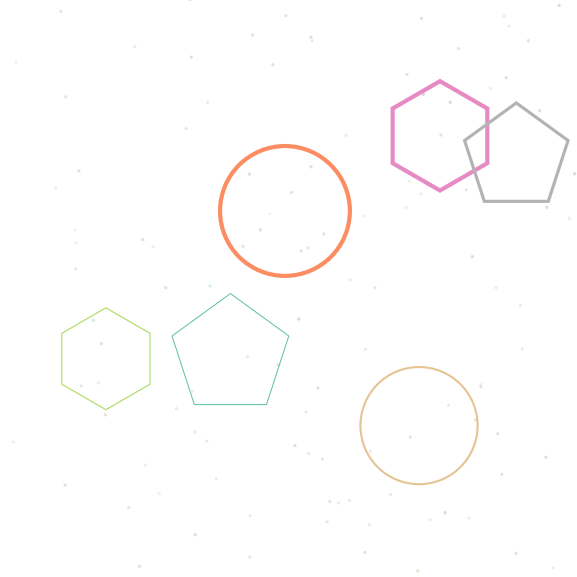[{"shape": "pentagon", "thickness": 0.5, "radius": 0.53, "center": [0.399, 0.384]}, {"shape": "circle", "thickness": 2, "radius": 0.56, "center": [0.493, 0.634]}, {"shape": "hexagon", "thickness": 2, "radius": 0.47, "center": [0.762, 0.764]}, {"shape": "hexagon", "thickness": 0.5, "radius": 0.44, "center": [0.183, 0.378]}, {"shape": "circle", "thickness": 1, "radius": 0.51, "center": [0.726, 0.262]}, {"shape": "pentagon", "thickness": 1.5, "radius": 0.47, "center": [0.894, 0.727]}]